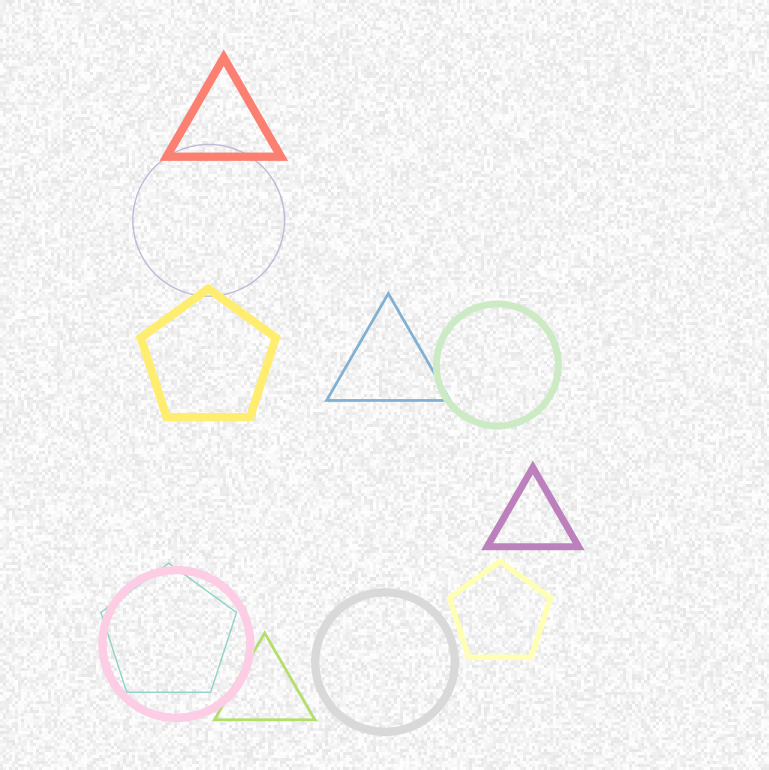[{"shape": "pentagon", "thickness": 0.5, "radius": 0.46, "center": [0.219, 0.176]}, {"shape": "pentagon", "thickness": 2, "radius": 0.34, "center": [0.649, 0.202]}, {"shape": "circle", "thickness": 0.5, "radius": 0.49, "center": [0.271, 0.714]}, {"shape": "triangle", "thickness": 3, "radius": 0.43, "center": [0.291, 0.839]}, {"shape": "triangle", "thickness": 1, "radius": 0.46, "center": [0.504, 0.526]}, {"shape": "triangle", "thickness": 1, "radius": 0.38, "center": [0.344, 0.103]}, {"shape": "circle", "thickness": 3, "radius": 0.48, "center": [0.229, 0.164]}, {"shape": "circle", "thickness": 3, "radius": 0.45, "center": [0.5, 0.14]}, {"shape": "triangle", "thickness": 2.5, "radius": 0.34, "center": [0.692, 0.324]}, {"shape": "circle", "thickness": 2.5, "radius": 0.4, "center": [0.646, 0.526]}, {"shape": "pentagon", "thickness": 3, "radius": 0.46, "center": [0.271, 0.533]}]